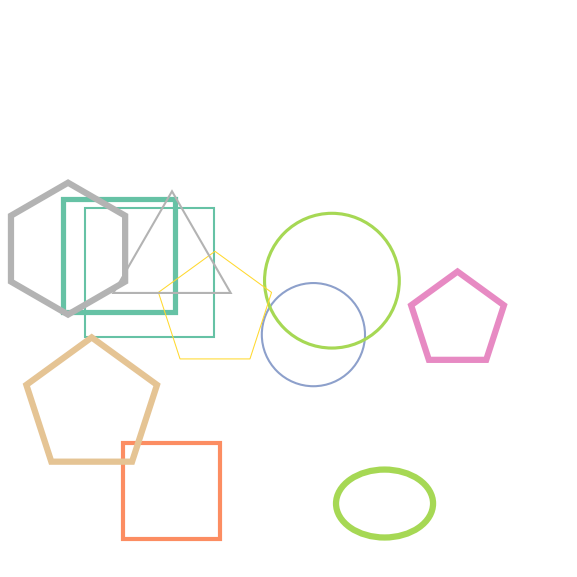[{"shape": "square", "thickness": 1, "radius": 0.56, "center": [0.259, 0.527]}, {"shape": "square", "thickness": 2.5, "radius": 0.49, "center": [0.205, 0.557]}, {"shape": "square", "thickness": 2, "radius": 0.42, "center": [0.297, 0.149]}, {"shape": "circle", "thickness": 1, "radius": 0.45, "center": [0.543, 0.42]}, {"shape": "pentagon", "thickness": 3, "radius": 0.42, "center": [0.792, 0.444]}, {"shape": "oval", "thickness": 3, "radius": 0.42, "center": [0.666, 0.127]}, {"shape": "circle", "thickness": 1.5, "radius": 0.58, "center": [0.575, 0.513]}, {"shape": "pentagon", "thickness": 0.5, "radius": 0.52, "center": [0.372, 0.461]}, {"shape": "pentagon", "thickness": 3, "radius": 0.59, "center": [0.159, 0.296]}, {"shape": "hexagon", "thickness": 3, "radius": 0.57, "center": [0.118, 0.569]}, {"shape": "triangle", "thickness": 1, "radius": 0.59, "center": [0.298, 0.551]}]